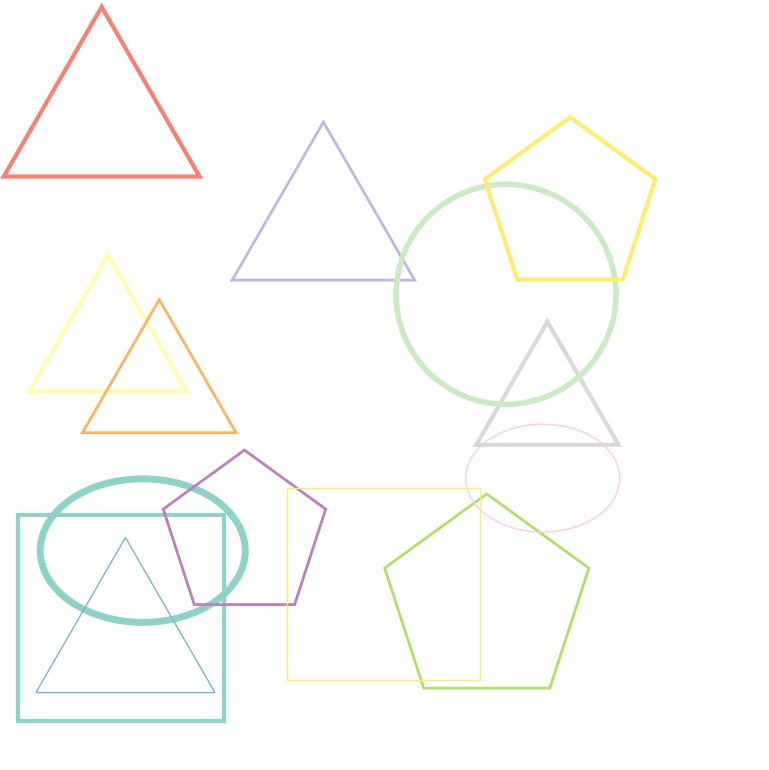[{"shape": "square", "thickness": 1.5, "radius": 0.67, "center": [0.157, 0.198]}, {"shape": "oval", "thickness": 2.5, "radius": 0.67, "center": [0.185, 0.285]}, {"shape": "triangle", "thickness": 1.5, "radius": 0.59, "center": [0.14, 0.551]}, {"shape": "triangle", "thickness": 1, "radius": 0.68, "center": [0.42, 0.705]}, {"shape": "triangle", "thickness": 1.5, "radius": 0.73, "center": [0.132, 0.844]}, {"shape": "triangle", "thickness": 0.5, "radius": 0.67, "center": [0.163, 0.168]}, {"shape": "triangle", "thickness": 1, "radius": 0.58, "center": [0.207, 0.496]}, {"shape": "pentagon", "thickness": 1, "radius": 0.7, "center": [0.632, 0.219]}, {"shape": "oval", "thickness": 0.5, "radius": 0.5, "center": [0.705, 0.379]}, {"shape": "triangle", "thickness": 1.5, "radius": 0.53, "center": [0.711, 0.476]}, {"shape": "pentagon", "thickness": 1, "radius": 0.55, "center": [0.317, 0.305]}, {"shape": "circle", "thickness": 2, "radius": 0.71, "center": [0.657, 0.618]}, {"shape": "square", "thickness": 0.5, "radius": 0.62, "center": [0.498, 0.241]}, {"shape": "pentagon", "thickness": 1.5, "radius": 0.58, "center": [0.74, 0.731]}]